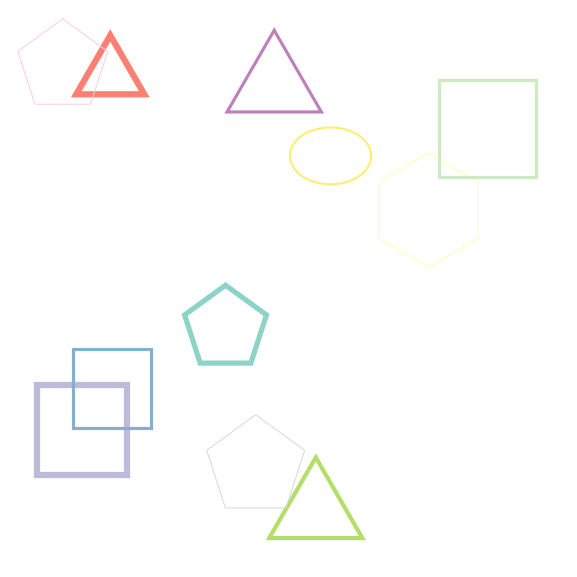[{"shape": "pentagon", "thickness": 2.5, "radius": 0.37, "center": [0.391, 0.431]}, {"shape": "hexagon", "thickness": 0.5, "radius": 0.49, "center": [0.742, 0.635]}, {"shape": "square", "thickness": 3, "radius": 0.39, "center": [0.141, 0.255]}, {"shape": "triangle", "thickness": 3, "radius": 0.34, "center": [0.191, 0.87]}, {"shape": "square", "thickness": 1.5, "radius": 0.34, "center": [0.194, 0.326]}, {"shape": "triangle", "thickness": 2, "radius": 0.47, "center": [0.547, 0.114]}, {"shape": "pentagon", "thickness": 0.5, "radius": 0.41, "center": [0.109, 0.885]}, {"shape": "pentagon", "thickness": 0.5, "radius": 0.45, "center": [0.443, 0.192]}, {"shape": "triangle", "thickness": 1.5, "radius": 0.47, "center": [0.475, 0.852]}, {"shape": "square", "thickness": 1.5, "radius": 0.42, "center": [0.845, 0.776]}, {"shape": "oval", "thickness": 1, "radius": 0.35, "center": [0.572, 0.729]}]